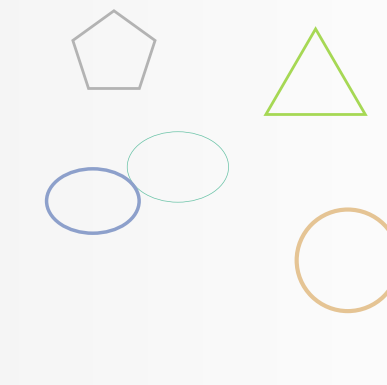[{"shape": "oval", "thickness": 0.5, "radius": 0.65, "center": [0.459, 0.566]}, {"shape": "oval", "thickness": 2.5, "radius": 0.6, "center": [0.24, 0.478]}, {"shape": "triangle", "thickness": 2, "radius": 0.74, "center": [0.814, 0.777]}, {"shape": "circle", "thickness": 3, "radius": 0.66, "center": [0.897, 0.324]}, {"shape": "pentagon", "thickness": 2, "radius": 0.56, "center": [0.294, 0.86]}]